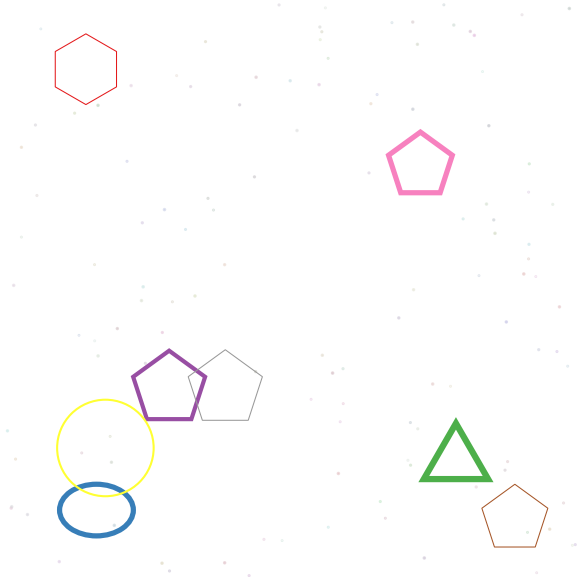[{"shape": "hexagon", "thickness": 0.5, "radius": 0.31, "center": [0.149, 0.879]}, {"shape": "oval", "thickness": 2.5, "radius": 0.32, "center": [0.167, 0.116]}, {"shape": "triangle", "thickness": 3, "radius": 0.32, "center": [0.79, 0.202]}, {"shape": "pentagon", "thickness": 2, "radius": 0.33, "center": [0.293, 0.326]}, {"shape": "circle", "thickness": 1, "radius": 0.42, "center": [0.182, 0.223]}, {"shape": "pentagon", "thickness": 0.5, "radius": 0.3, "center": [0.892, 0.101]}, {"shape": "pentagon", "thickness": 2.5, "radius": 0.29, "center": [0.728, 0.712]}, {"shape": "pentagon", "thickness": 0.5, "radius": 0.34, "center": [0.39, 0.326]}]